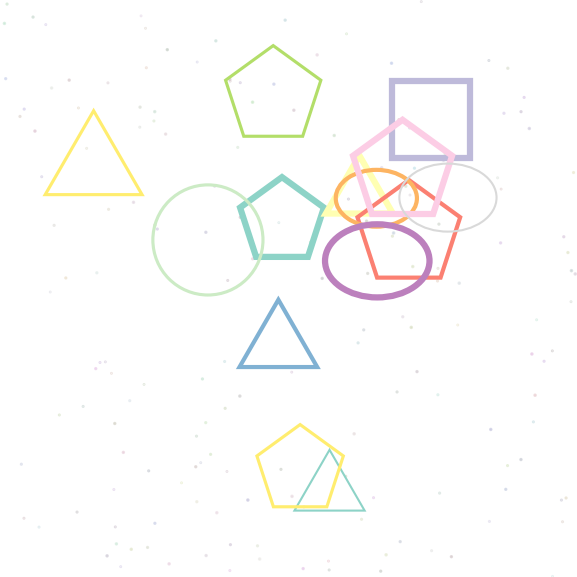[{"shape": "pentagon", "thickness": 3, "radius": 0.38, "center": [0.488, 0.616]}, {"shape": "triangle", "thickness": 1, "radius": 0.35, "center": [0.571, 0.15]}, {"shape": "triangle", "thickness": 3, "radius": 0.33, "center": [0.622, 0.663]}, {"shape": "square", "thickness": 3, "radius": 0.34, "center": [0.747, 0.792]}, {"shape": "pentagon", "thickness": 2, "radius": 0.47, "center": [0.708, 0.594]}, {"shape": "triangle", "thickness": 2, "radius": 0.39, "center": [0.482, 0.402]}, {"shape": "oval", "thickness": 2, "radius": 0.35, "center": [0.652, 0.656]}, {"shape": "pentagon", "thickness": 1.5, "radius": 0.43, "center": [0.473, 0.833]}, {"shape": "pentagon", "thickness": 3, "radius": 0.45, "center": [0.697, 0.702]}, {"shape": "oval", "thickness": 1, "radius": 0.42, "center": [0.776, 0.657]}, {"shape": "oval", "thickness": 3, "radius": 0.45, "center": [0.653, 0.547]}, {"shape": "circle", "thickness": 1.5, "radius": 0.48, "center": [0.36, 0.584]}, {"shape": "pentagon", "thickness": 1.5, "radius": 0.39, "center": [0.52, 0.185]}, {"shape": "triangle", "thickness": 1.5, "radius": 0.48, "center": [0.162, 0.711]}]